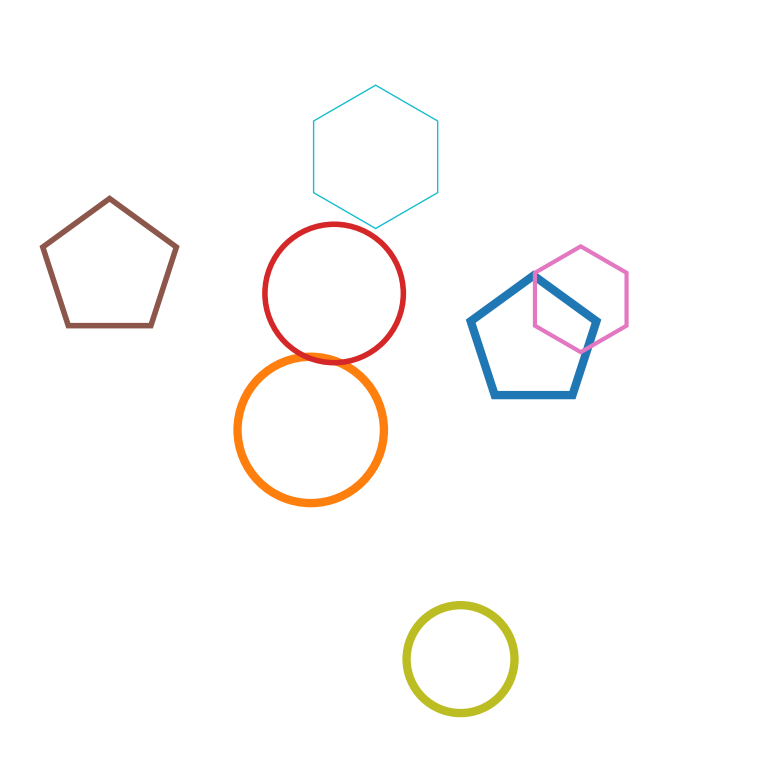[{"shape": "pentagon", "thickness": 3, "radius": 0.43, "center": [0.693, 0.556]}, {"shape": "circle", "thickness": 3, "radius": 0.48, "center": [0.404, 0.442]}, {"shape": "circle", "thickness": 2, "radius": 0.45, "center": [0.434, 0.619]}, {"shape": "pentagon", "thickness": 2, "radius": 0.46, "center": [0.142, 0.651]}, {"shape": "hexagon", "thickness": 1.5, "radius": 0.34, "center": [0.754, 0.611]}, {"shape": "circle", "thickness": 3, "radius": 0.35, "center": [0.598, 0.144]}, {"shape": "hexagon", "thickness": 0.5, "radius": 0.47, "center": [0.488, 0.796]}]